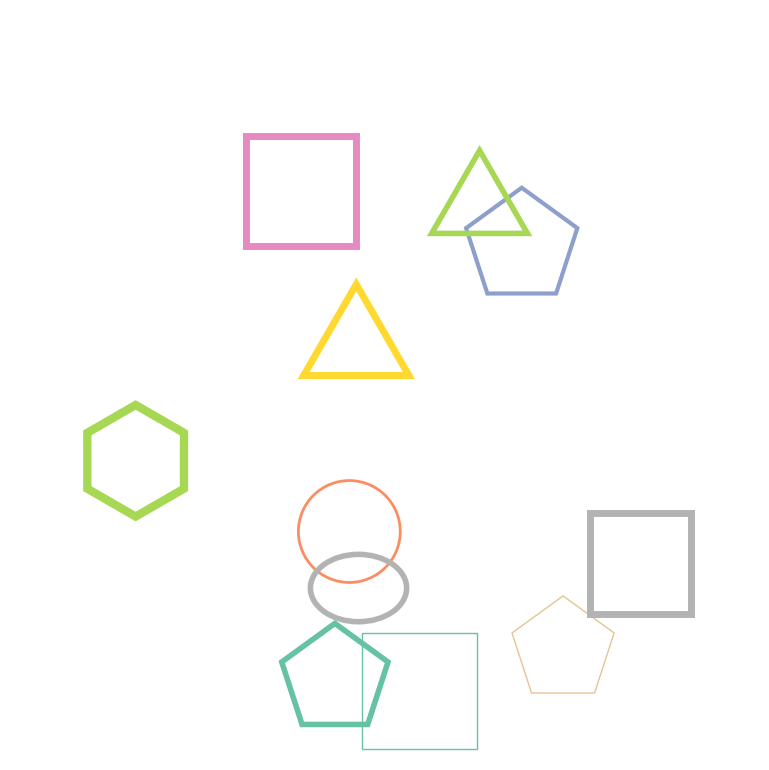[{"shape": "pentagon", "thickness": 2, "radius": 0.36, "center": [0.435, 0.118]}, {"shape": "square", "thickness": 0.5, "radius": 0.38, "center": [0.545, 0.103]}, {"shape": "circle", "thickness": 1, "radius": 0.33, "center": [0.454, 0.31]}, {"shape": "pentagon", "thickness": 1.5, "radius": 0.38, "center": [0.678, 0.68]}, {"shape": "square", "thickness": 2.5, "radius": 0.36, "center": [0.39, 0.752]}, {"shape": "hexagon", "thickness": 3, "radius": 0.36, "center": [0.176, 0.402]}, {"shape": "triangle", "thickness": 2, "radius": 0.36, "center": [0.623, 0.733]}, {"shape": "triangle", "thickness": 2.5, "radius": 0.39, "center": [0.463, 0.552]}, {"shape": "pentagon", "thickness": 0.5, "radius": 0.35, "center": [0.731, 0.156]}, {"shape": "square", "thickness": 2.5, "radius": 0.33, "center": [0.832, 0.268]}, {"shape": "oval", "thickness": 2, "radius": 0.31, "center": [0.466, 0.236]}]